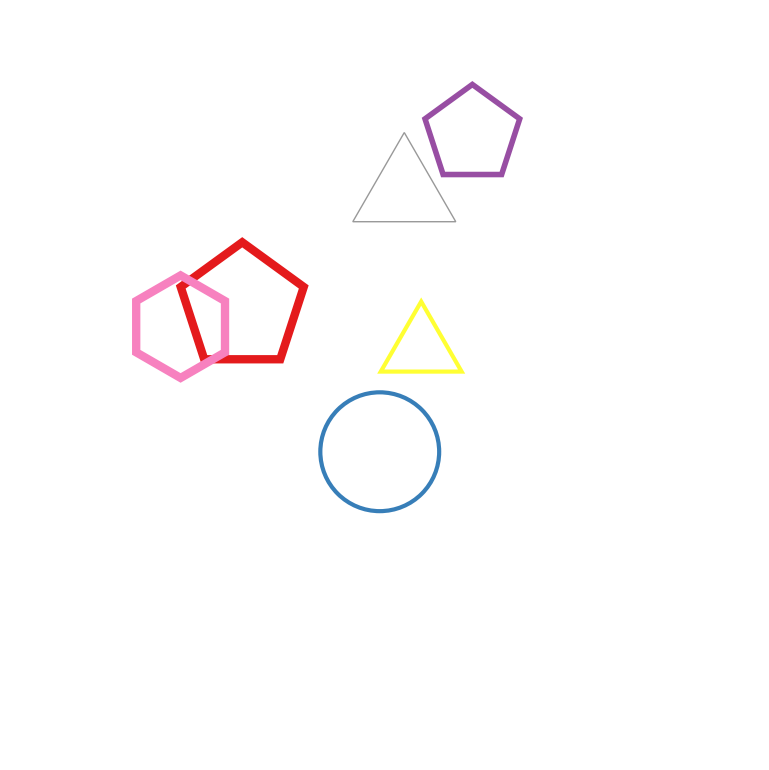[{"shape": "pentagon", "thickness": 3, "radius": 0.42, "center": [0.315, 0.601]}, {"shape": "circle", "thickness": 1.5, "radius": 0.39, "center": [0.493, 0.413]}, {"shape": "pentagon", "thickness": 2, "radius": 0.32, "center": [0.613, 0.826]}, {"shape": "triangle", "thickness": 1.5, "radius": 0.3, "center": [0.547, 0.548]}, {"shape": "hexagon", "thickness": 3, "radius": 0.33, "center": [0.235, 0.576]}, {"shape": "triangle", "thickness": 0.5, "radius": 0.39, "center": [0.525, 0.751]}]